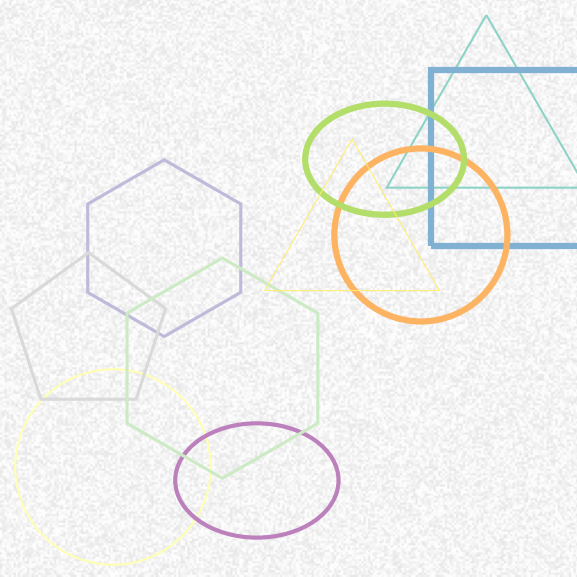[{"shape": "triangle", "thickness": 1, "radius": 1.0, "center": [0.842, 0.774]}, {"shape": "circle", "thickness": 1, "radius": 0.85, "center": [0.196, 0.191]}, {"shape": "hexagon", "thickness": 1.5, "radius": 0.77, "center": [0.284, 0.569]}, {"shape": "square", "thickness": 3, "radius": 0.76, "center": [0.899, 0.726]}, {"shape": "circle", "thickness": 3, "radius": 0.75, "center": [0.729, 0.592]}, {"shape": "oval", "thickness": 3, "radius": 0.69, "center": [0.666, 0.723]}, {"shape": "pentagon", "thickness": 1.5, "radius": 0.7, "center": [0.153, 0.421]}, {"shape": "oval", "thickness": 2, "radius": 0.71, "center": [0.445, 0.167]}, {"shape": "hexagon", "thickness": 1.5, "radius": 0.95, "center": [0.385, 0.362]}, {"shape": "triangle", "thickness": 0.5, "radius": 0.87, "center": [0.61, 0.583]}]